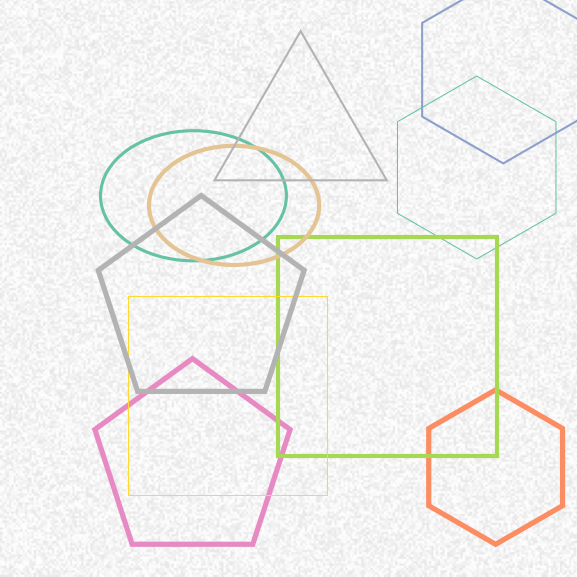[{"shape": "hexagon", "thickness": 0.5, "radius": 0.79, "center": [0.825, 0.709]}, {"shape": "oval", "thickness": 1.5, "radius": 0.8, "center": [0.335, 0.66]}, {"shape": "hexagon", "thickness": 2.5, "radius": 0.67, "center": [0.858, 0.19]}, {"shape": "hexagon", "thickness": 1, "radius": 0.81, "center": [0.871, 0.878]}, {"shape": "pentagon", "thickness": 2.5, "radius": 0.89, "center": [0.333, 0.2]}, {"shape": "square", "thickness": 2, "radius": 0.95, "center": [0.671, 0.399]}, {"shape": "square", "thickness": 0.5, "radius": 0.87, "center": [0.394, 0.314]}, {"shape": "oval", "thickness": 2, "radius": 0.74, "center": [0.405, 0.643]}, {"shape": "pentagon", "thickness": 2.5, "radius": 0.94, "center": [0.348, 0.473]}, {"shape": "triangle", "thickness": 1, "radius": 0.86, "center": [0.521, 0.773]}]